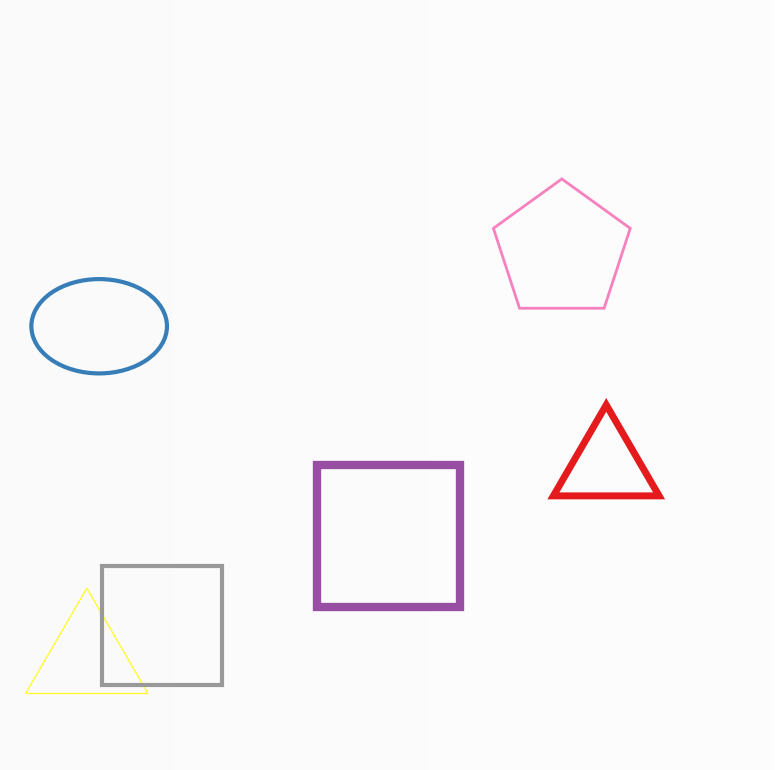[{"shape": "triangle", "thickness": 2.5, "radius": 0.39, "center": [0.782, 0.395]}, {"shape": "oval", "thickness": 1.5, "radius": 0.44, "center": [0.128, 0.576]}, {"shape": "square", "thickness": 3, "radius": 0.46, "center": [0.501, 0.304]}, {"shape": "triangle", "thickness": 0.5, "radius": 0.46, "center": [0.112, 0.145]}, {"shape": "pentagon", "thickness": 1, "radius": 0.46, "center": [0.725, 0.675]}, {"shape": "square", "thickness": 1.5, "radius": 0.39, "center": [0.209, 0.187]}]